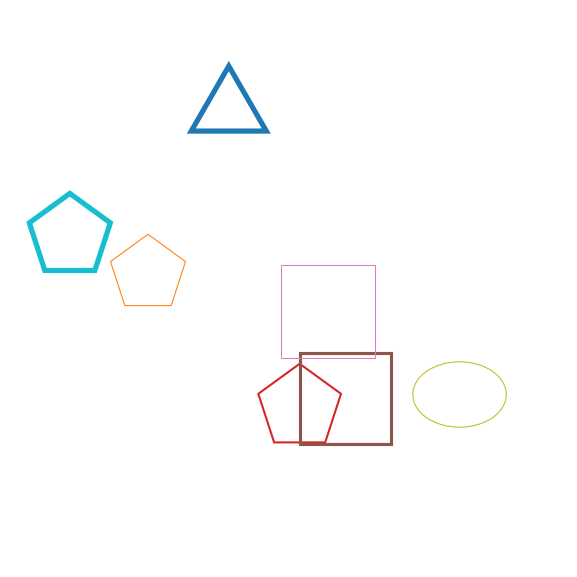[{"shape": "triangle", "thickness": 2.5, "radius": 0.37, "center": [0.396, 0.81]}, {"shape": "pentagon", "thickness": 0.5, "radius": 0.34, "center": [0.256, 0.525]}, {"shape": "pentagon", "thickness": 1, "radius": 0.38, "center": [0.519, 0.294]}, {"shape": "square", "thickness": 1.5, "radius": 0.39, "center": [0.598, 0.309]}, {"shape": "square", "thickness": 0.5, "radius": 0.41, "center": [0.568, 0.46]}, {"shape": "oval", "thickness": 0.5, "radius": 0.4, "center": [0.796, 0.316]}, {"shape": "pentagon", "thickness": 2.5, "radius": 0.37, "center": [0.121, 0.59]}]